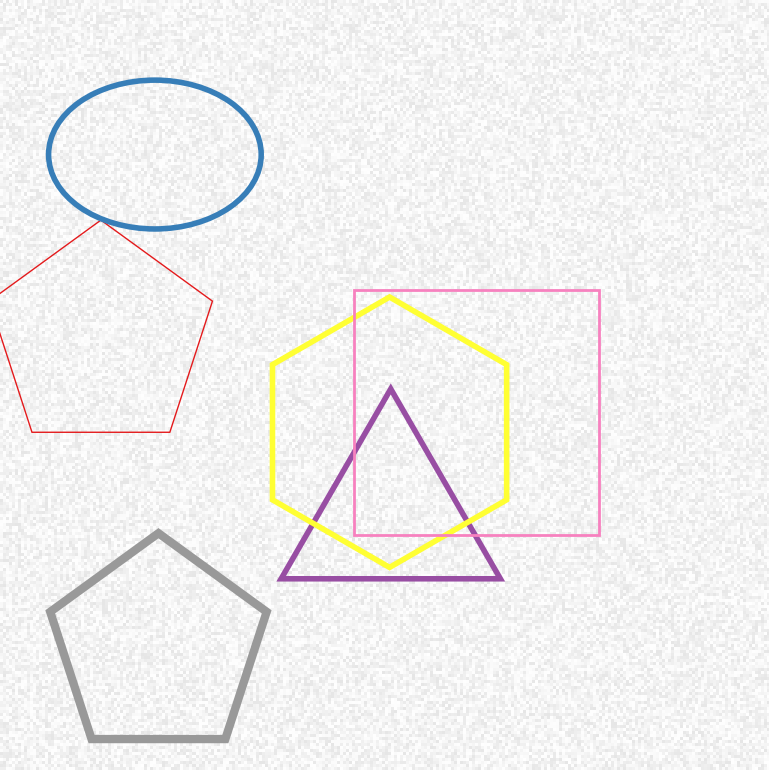[{"shape": "pentagon", "thickness": 0.5, "radius": 0.76, "center": [0.131, 0.562]}, {"shape": "oval", "thickness": 2, "radius": 0.69, "center": [0.201, 0.799]}, {"shape": "triangle", "thickness": 2, "radius": 0.82, "center": [0.507, 0.331]}, {"shape": "hexagon", "thickness": 2, "radius": 0.88, "center": [0.506, 0.439]}, {"shape": "square", "thickness": 1, "radius": 0.8, "center": [0.619, 0.465]}, {"shape": "pentagon", "thickness": 3, "radius": 0.74, "center": [0.206, 0.16]}]